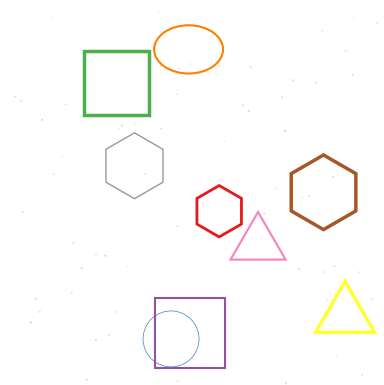[{"shape": "hexagon", "thickness": 2, "radius": 0.33, "center": [0.569, 0.451]}, {"shape": "circle", "thickness": 0.5, "radius": 0.36, "center": [0.444, 0.12]}, {"shape": "square", "thickness": 2.5, "radius": 0.42, "center": [0.302, 0.784]}, {"shape": "square", "thickness": 1.5, "radius": 0.45, "center": [0.494, 0.135]}, {"shape": "oval", "thickness": 1.5, "radius": 0.45, "center": [0.49, 0.872]}, {"shape": "triangle", "thickness": 2.5, "radius": 0.44, "center": [0.896, 0.181]}, {"shape": "hexagon", "thickness": 2.5, "radius": 0.48, "center": [0.84, 0.501]}, {"shape": "triangle", "thickness": 1.5, "radius": 0.41, "center": [0.67, 0.367]}, {"shape": "hexagon", "thickness": 1, "radius": 0.43, "center": [0.349, 0.569]}]